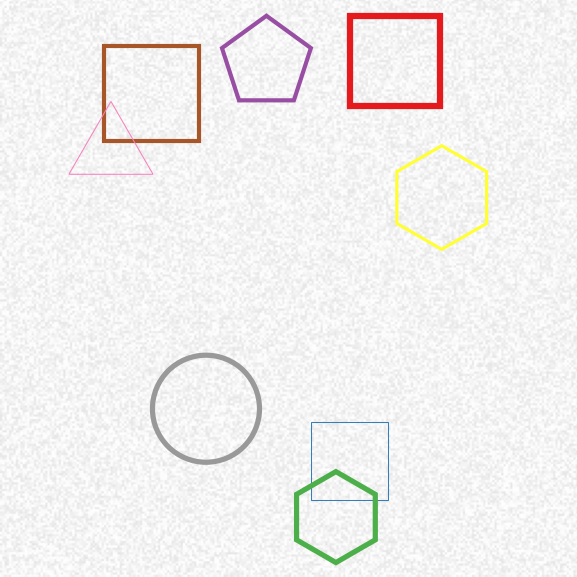[{"shape": "square", "thickness": 3, "radius": 0.39, "center": [0.684, 0.893]}, {"shape": "square", "thickness": 0.5, "radius": 0.33, "center": [0.605, 0.201]}, {"shape": "hexagon", "thickness": 2.5, "radius": 0.39, "center": [0.582, 0.104]}, {"shape": "pentagon", "thickness": 2, "radius": 0.4, "center": [0.461, 0.891]}, {"shape": "hexagon", "thickness": 1.5, "radius": 0.45, "center": [0.765, 0.657]}, {"shape": "square", "thickness": 2, "radius": 0.41, "center": [0.262, 0.837]}, {"shape": "triangle", "thickness": 0.5, "radius": 0.42, "center": [0.192, 0.739]}, {"shape": "circle", "thickness": 2.5, "radius": 0.46, "center": [0.357, 0.291]}]